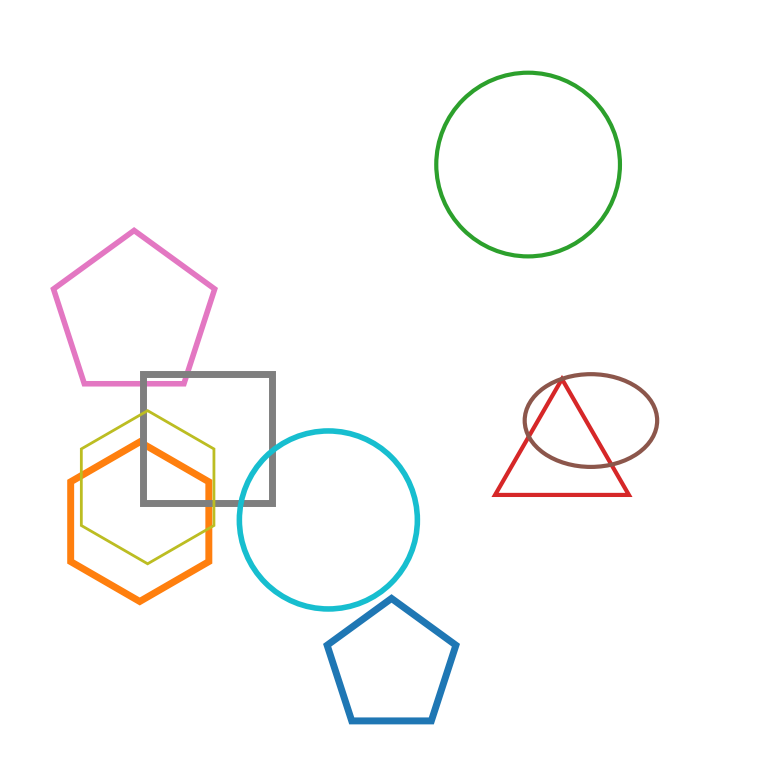[{"shape": "pentagon", "thickness": 2.5, "radius": 0.44, "center": [0.508, 0.135]}, {"shape": "hexagon", "thickness": 2.5, "radius": 0.52, "center": [0.182, 0.322]}, {"shape": "circle", "thickness": 1.5, "radius": 0.6, "center": [0.686, 0.786]}, {"shape": "triangle", "thickness": 1.5, "radius": 0.5, "center": [0.73, 0.407]}, {"shape": "oval", "thickness": 1.5, "radius": 0.43, "center": [0.767, 0.454]}, {"shape": "pentagon", "thickness": 2, "radius": 0.55, "center": [0.174, 0.591]}, {"shape": "square", "thickness": 2.5, "radius": 0.42, "center": [0.27, 0.431]}, {"shape": "hexagon", "thickness": 1, "radius": 0.5, "center": [0.192, 0.367]}, {"shape": "circle", "thickness": 2, "radius": 0.58, "center": [0.426, 0.325]}]